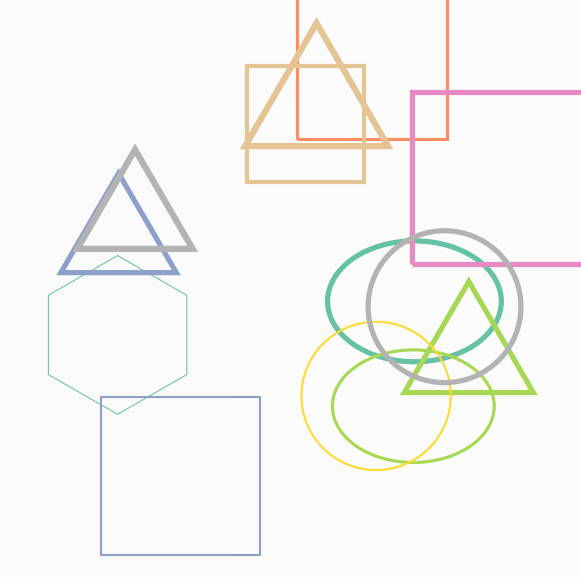[{"shape": "hexagon", "thickness": 0.5, "radius": 0.69, "center": [0.202, 0.419]}, {"shape": "oval", "thickness": 2.5, "radius": 0.75, "center": [0.713, 0.477]}, {"shape": "square", "thickness": 1.5, "radius": 0.65, "center": [0.641, 0.887]}, {"shape": "triangle", "thickness": 2.5, "radius": 0.57, "center": [0.204, 0.584]}, {"shape": "square", "thickness": 1, "radius": 0.68, "center": [0.311, 0.174]}, {"shape": "square", "thickness": 2.5, "radius": 0.75, "center": [0.859, 0.691]}, {"shape": "triangle", "thickness": 2.5, "radius": 0.64, "center": [0.807, 0.383]}, {"shape": "oval", "thickness": 1.5, "radius": 0.7, "center": [0.711, 0.296]}, {"shape": "circle", "thickness": 1, "radius": 0.64, "center": [0.647, 0.314]}, {"shape": "triangle", "thickness": 3, "radius": 0.71, "center": [0.545, 0.817]}, {"shape": "square", "thickness": 2, "radius": 0.5, "center": [0.525, 0.785]}, {"shape": "circle", "thickness": 2.5, "radius": 0.66, "center": [0.765, 0.468]}, {"shape": "triangle", "thickness": 3, "radius": 0.57, "center": [0.232, 0.625]}]